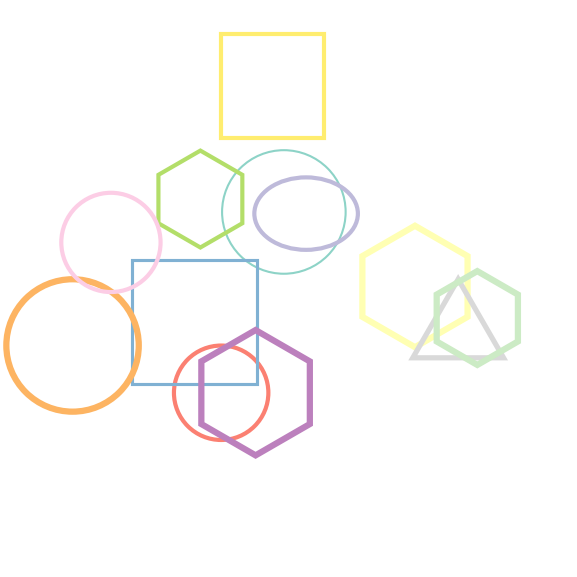[{"shape": "circle", "thickness": 1, "radius": 0.53, "center": [0.492, 0.632]}, {"shape": "hexagon", "thickness": 3, "radius": 0.53, "center": [0.719, 0.503]}, {"shape": "oval", "thickness": 2, "radius": 0.45, "center": [0.53, 0.629]}, {"shape": "circle", "thickness": 2, "radius": 0.41, "center": [0.383, 0.319]}, {"shape": "square", "thickness": 1.5, "radius": 0.54, "center": [0.337, 0.441]}, {"shape": "circle", "thickness": 3, "radius": 0.57, "center": [0.126, 0.401]}, {"shape": "hexagon", "thickness": 2, "radius": 0.42, "center": [0.347, 0.654]}, {"shape": "circle", "thickness": 2, "radius": 0.43, "center": [0.192, 0.579]}, {"shape": "triangle", "thickness": 2.5, "radius": 0.45, "center": [0.793, 0.425]}, {"shape": "hexagon", "thickness": 3, "radius": 0.54, "center": [0.443, 0.319]}, {"shape": "hexagon", "thickness": 3, "radius": 0.41, "center": [0.827, 0.448]}, {"shape": "square", "thickness": 2, "radius": 0.45, "center": [0.472, 0.85]}]